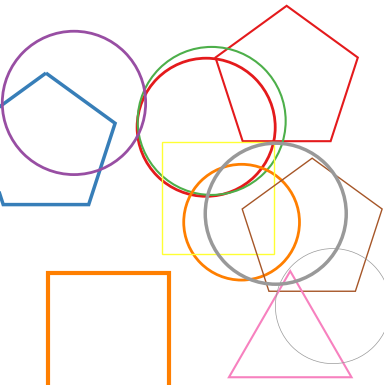[{"shape": "circle", "thickness": 2, "radius": 0.9, "center": [0.535, 0.669]}, {"shape": "pentagon", "thickness": 1.5, "radius": 0.97, "center": [0.745, 0.791]}, {"shape": "pentagon", "thickness": 2.5, "radius": 0.94, "center": [0.119, 0.621]}, {"shape": "circle", "thickness": 1.5, "radius": 0.96, "center": [0.55, 0.686]}, {"shape": "circle", "thickness": 2, "radius": 0.93, "center": [0.192, 0.733]}, {"shape": "square", "thickness": 3, "radius": 0.78, "center": [0.282, 0.134]}, {"shape": "circle", "thickness": 2, "radius": 0.75, "center": [0.628, 0.423]}, {"shape": "square", "thickness": 1, "radius": 0.72, "center": [0.566, 0.486]}, {"shape": "pentagon", "thickness": 1, "radius": 0.96, "center": [0.811, 0.398]}, {"shape": "triangle", "thickness": 1.5, "radius": 0.92, "center": [0.754, 0.112]}, {"shape": "circle", "thickness": 0.5, "radius": 0.75, "center": [0.865, 0.205]}, {"shape": "circle", "thickness": 2.5, "radius": 0.92, "center": [0.716, 0.445]}]